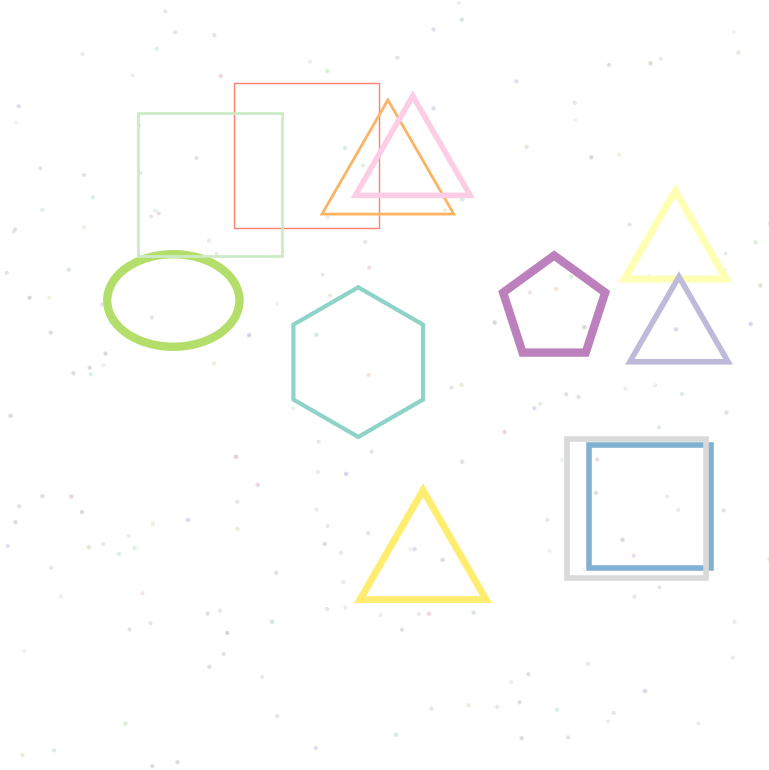[{"shape": "hexagon", "thickness": 1.5, "radius": 0.49, "center": [0.465, 0.53]}, {"shape": "triangle", "thickness": 2.5, "radius": 0.38, "center": [0.877, 0.676]}, {"shape": "triangle", "thickness": 2, "radius": 0.37, "center": [0.882, 0.567]}, {"shape": "square", "thickness": 0.5, "radius": 0.47, "center": [0.398, 0.798]}, {"shape": "square", "thickness": 2, "radius": 0.4, "center": [0.844, 0.342]}, {"shape": "triangle", "thickness": 1, "radius": 0.49, "center": [0.504, 0.771]}, {"shape": "oval", "thickness": 3, "radius": 0.43, "center": [0.225, 0.61]}, {"shape": "triangle", "thickness": 2, "radius": 0.43, "center": [0.536, 0.789]}, {"shape": "square", "thickness": 2, "radius": 0.45, "center": [0.826, 0.34]}, {"shape": "pentagon", "thickness": 3, "radius": 0.35, "center": [0.72, 0.598]}, {"shape": "square", "thickness": 1, "radius": 0.47, "center": [0.272, 0.76]}, {"shape": "triangle", "thickness": 2.5, "radius": 0.47, "center": [0.549, 0.269]}]